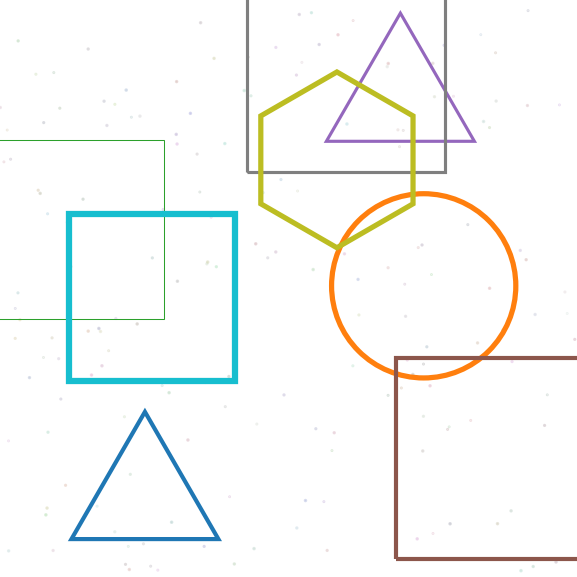[{"shape": "triangle", "thickness": 2, "radius": 0.73, "center": [0.251, 0.139]}, {"shape": "circle", "thickness": 2.5, "radius": 0.8, "center": [0.734, 0.504]}, {"shape": "square", "thickness": 0.5, "radius": 0.77, "center": [0.129, 0.602]}, {"shape": "triangle", "thickness": 1.5, "radius": 0.74, "center": [0.693, 0.828]}, {"shape": "square", "thickness": 2, "radius": 0.87, "center": [0.86, 0.206]}, {"shape": "square", "thickness": 1.5, "radius": 0.86, "center": [0.599, 0.874]}, {"shape": "hexagon", "thickness": 2.5, "radius": 0.76, "center": [0.583, 0.722]}, {"shape": "square", "thickness": 3, "radius": 0.72, "center": [0.263, 0.484]}]